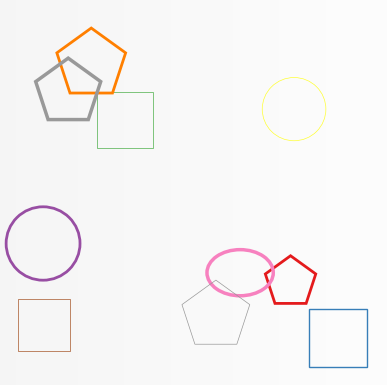[{"shape": "pentagon", "thickness": 2, "radius": 0.34, "center": [0.75, 0.267]}, {"shape": "square", "thickness": 1, "radius": 0.38, "center": [0.872, 0.122]}, {"shape": "square", "thickness": 0.5, "radius": 0.36, "center": [0.323, 0.689]}, {"shape": "circle", "thickness": 2, "radius": 0.48, "center": [0.111, 0.368]}, {"shape": "pentagon", "thickness": 2, "radius": 0.47, "center": [0.235, 0.834]}, {"shape": "circle", "thickness": 0.5, "radius": 0.41, "center": [0.759, 0.717]}, {"shape": "square", "thickness": 0.5, "radius": 0.34, "center": [0.113, 0.155]}, {"shape": "oval", "thickness": 2.5, "radius": 0.43, "center": [0.62, 0.292]}, {"shape": "pentagon", "thickness": 2.5, "radius": 0.44, "center": [0.176, 0.761]}, {"shape": "pentagon", "thickness": 0.5, "radius": 0.46, "center": [0.557, 0.18]}]